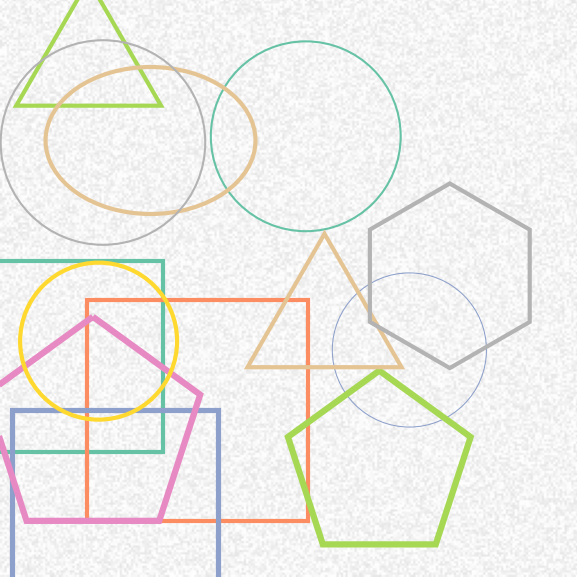[{"shape": "square", "thickness": 2, "radius": 0.82, "center": [0.118, 0.382]}, {"shape": "circle", "thickness": 1, "radius": 0.82, "center": [0.529, 0.763]}, {"shape": "square", "thickness": 2, "radius": 0.96, "center": [0.342, 0.288]}, {"shape": "square", "thickness": 2.5, "radius": 0.89, "center": [0.199, 0.111]}, {"shape": "circle", "thickness": 0.5, "radius": 0.67, "center": [0.709, 0.393]}, {"shape": "pentagon", "thickness": 3, "radius": 0.98, "center": [0.161, 0.255]}, {"shape": "pentagon", "thickness": 3, "radius": 0.83, "center": [0.657, 0.191]}, {"shape": "triangle", "thickness": 2, "radius": 0.72, "center": [0.153, 0.889]}, {"shape": "circle", "thickness": 2, "radius": 0.68, "center": [0.171, 0.408]}, {"shape": "oval", "thickness": 2, "radius": 0.91, "center": [0.261, 0.756]}, {"shape": "triangle", "thickness": 2, "radius": 0.77, "center": [0.562, 0.44]}, {"shape": "circle", "thickness": 1, "radius": 0.89, "center": [0.178, 0.752]}, {"shape": "hexagon", "thickness": 2, "radius": 0.8, "center": [0.779, 0.522]}]